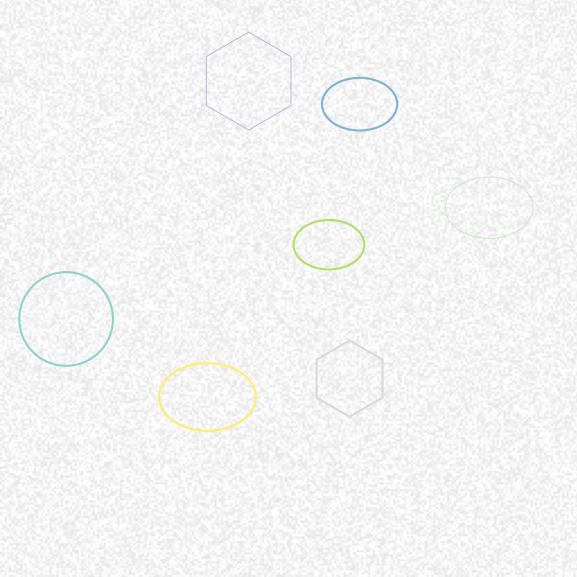[{"shape": "circle", "thickness": 1, "radius": 0.41, "center": [0.114, 0.447]}, {"shape": "hexagon", "thickness": 0.5, "radius": 0.42, "center": [0.431, 0.859]}, {"shape": "oval", "thickness": 1, "radius": 0.33, "center": [0.623, 0.819]}, {"shape": "oval", "thickness": 1, "radius": 0.31, "center": [0.57, 0.575]}, {"shape": "hexagon", "thickness": 1, "radius": 0.33, "center": [0.605, 0.344]}, {"shape": "oval", "thickness": 0.5, "radius": 0.38, "center": [0.847, 0.639]}, {"shape": "oval", "thickness": 1, "radius": 0.42, "center": [0.359, 0.312]}]